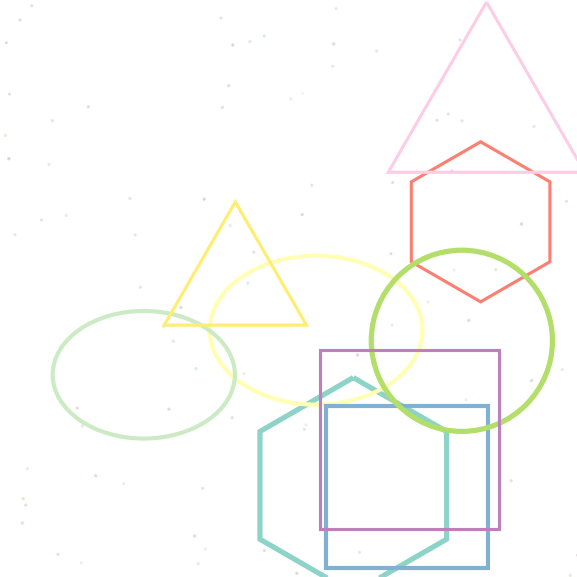[{"shape": "hexagon", "thickness": 2.5, "radius": 0.93, "center": [0.612, 0.159]}, {"shape": "oval", "thickness": 2, "radius": 0.92, "center": [0.547, 0.427]}, {"shape": "hexagon", "thickness": 1.5, "radius": 0.69, "center": [0.832, 0.615]}, {"shape": "square", "thickness": 2, "radius": 0.7, "center": [0.705, 0.156]}, {"shape": "circle", "thickness": 2.5, "radius": 0.78, "center": [0.8, 0.409]}, {"shape": "triangle", "thickness": 1.5, "radius": 0.98, "center": [0.842, 0.799]}, {"shape": "square", "thickness": 1.5, "radius": 0.78, "center": [0.709, 0.238]}, {"shape": "oval", "thickness": 2, "radius": 0.79, "center": [0.249, 0.35]}, {"shape": "triangle", "thickness": 1.5, "radius": 0.71, "center": [0.408, 0.507]}]